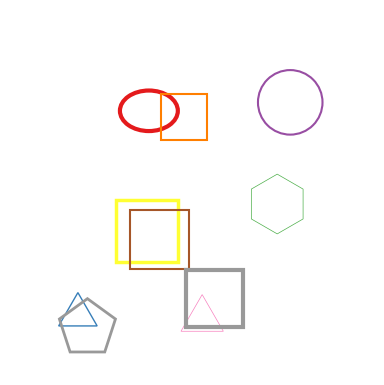[{"shape": "oval", "thickness": 3, "radius": 0.38, "center": [0.387, 0.712]}, {"shape": "triangle", "thickness": 1, "radius": 0.29, "center": [0.202, 0.182]}, {"shape": "hexagon", "thickness": 0.5, "radius": 0.39, "center": [0.72, 0.47]}, {"shape": "circle", "thickness": 1.5, "radius": 0.42, "center": [0.754, 0.734]}, {"shape": "square", "thickness": 1.5, "radius": 0.3, "center": [0.478, 0.696]}, {"shape": "square", "thickness": 2.5, "radius": 0.4, "center": [0.381, 0.4]}, {"shape": "square", "thickness": 1.5, "radius": 0.38, "center": [0.415, 0.379]}, {"shape": "triangle", "thickness": 0.5, "radius": 0.32, "center": [0.525, 0.171]}, {"shape": "square", "thickness": 3, "radius": 0.37, "center": [0.558, 0.225]}, {"shape": "pentagon", "thickness": 2, "radius": 0.38, "center": [0.227, 0.148]}]